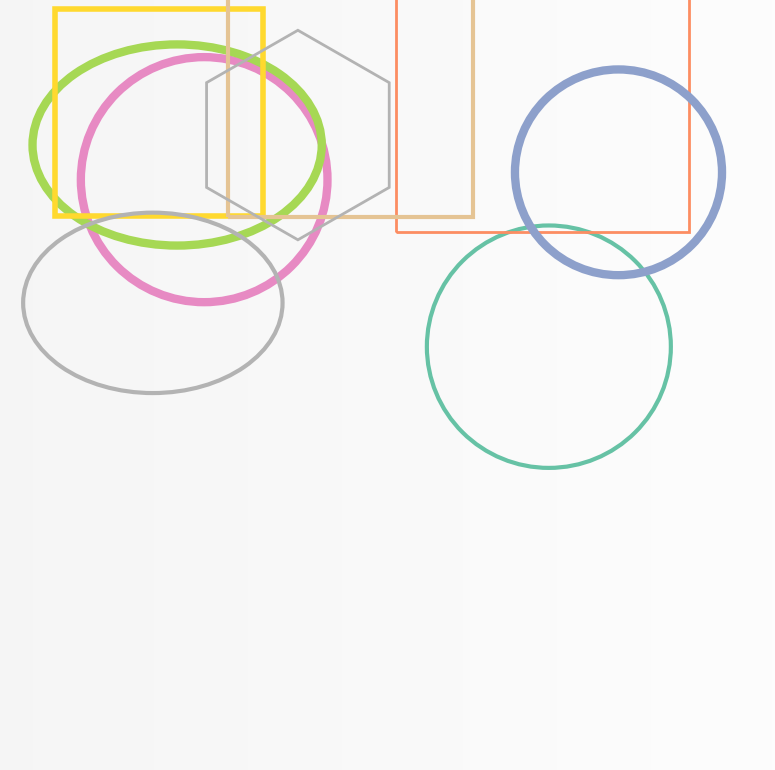[{"shape": "circle", "thickness": 1.5, "radius": 0.79, "center": [0.708, 0.55]}, {"shape": "square", "thickness": 1, "radius": 0.94, "center": [0.7, 0.887]}, {"shape": "circle", "thickness": 3, "radius": 0.67, "center": [0.798, 0.776]}, {"shape": "circle", "thickness": 3, "radius": 0.8, "center": [0.263, 0.767]}, {"shape": "oval", "thickness": 3, "radius": 0.93, "center": [0.229, 0.812]}, {"shape": "square", "thickness": 2, "radius": 0.67, "center": [0.205, 0.854]}, {"shape": "square", "thickness": 1.5, "radius": 0.79, "center": [0.452, 0.877]}, {"shape": "hexagon", "thickness": 1, "radius": 0.68, "center": [0.384, 0.825]}, {"shape": "oval", "thickness": 1.5, "radius": 0.84, "center": [0.197, 0.607]}]